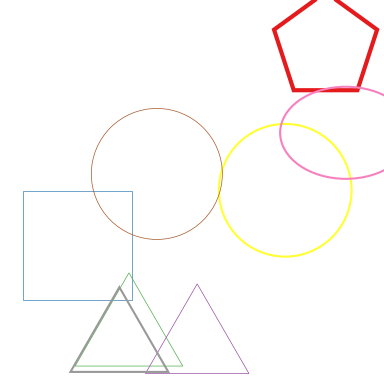[{"shape": "pentagon", "thickness": 3, "radius": 0.7, "center": [0.846, 0.879]}, {"shape": "square", "thickness": 0.5, "radius": 0.71, "center": [0.201, 0.362]}, {"shape": "triangle", "thickness": 0.5, "radius": 0.81, "center": [0.335, 0.13]}, {"shape": "triangle", "thickness": 0.5, "radius": 0.78, "center": [0.512, 0.107]}, {"shape": "circle", "thickness": 1.5, "radius": 0.86, "center": [0.741, 0.506]}, {"shape": "circle", "thickness": 0.5, "radius": 0.85, "center": [0.407, 0.548]}, {"shape": "oval", "thickness": 1.5, "radius": 0.85, "center": [0.898, 0.655]}, {"shape": "triangle", "thickness": 1.5, "radius": 0.73, "center": [0.31, 0.107]}]